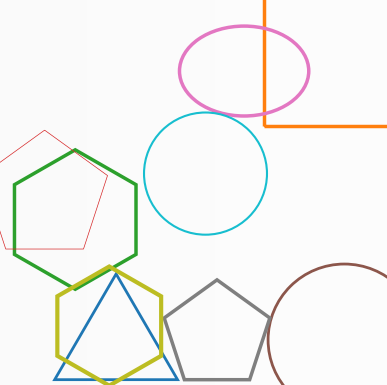[{"shape": "triangle", "thickness": 2, "radius": 0.92, "center": [0.3, 0.105]}, {"shape": "square", "thickness": 2.5, "radius": 0.9, "center": [0.862, 0.852]}, {"shape": "hexagon", "thickness": 2.5, "radius": 0.91, "center": [0.194, 0.43]}, {"shape": "pentagon", "thickness": 0.5, "radius": 0.85, "center": [0.115, 0.491]}, {"shape": "circle", "thickness": 2, "radius": 0.98, "center": [0.889, 0.117]}, {"shape": "oval", "thickness": 2.5, "radius": 0.83, "center": [0.63, 0.815]}, {"shape": "pentagon", "thickness": 2.5, "radius": 0.72, "center": [0.56, 0.13]}, {"shape": "hexagon", "thickness": 3, "radius": 0.77, "center": [0.282, 0.153]}, {"shape": "circle", "thickness": 1.5, "radius": 0.79, "center": [0.53, 0.549]}]